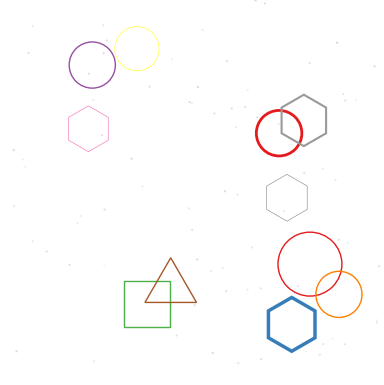[{"shape": "circle", "thickness": 2, "radius": 0.3, "center": [0.725, 0.654]}, {"shape": "circle", "thickness": 1, "radius": 0.41, "center": [0.805, 0.314]}, {"shape": "hexagon", "thickness": 2.5, "radius": 0.35, "center": [0.758, 0.158]}, {"shape": "square", "thickness": 1, "radius": 0.3, "center": [0.382, 0.21]}, {"shape": "circle", "thickness": 1, "radius": 0.3, "center": [0.24, 0.831]}, {"shape": "circle", "thickness": 1, "radius": 0.3, "center": [0.88, 0.235]}, {"shape": "circle", "thickness": 0.5, "radius": 0.29, "center": [0.356, 0.873]}, {"shape": "triangle", "thickness": 1, "radius": 0.39, "center": [0.443, 0.253]}, {"shape": "hexagon", "thickness": 0.5, "radius": 0.3, "center": [0.23, 0.665]}, {"shape": "hexagon", "thickness": 0.5, "radius": 0.3, "center": [0.745, 0.486]}, {"shape": "hexagon", "thickness": 1.5, "radius": 0.33, "center": [0.789, 0.687]}]